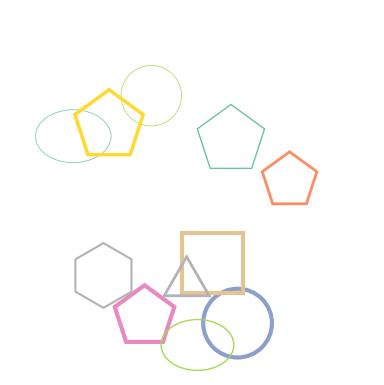[{"shape": "pentagon", "thickness": 1, "radius": 0.46, "center": [0.6, 0.637]}, {"shape": "oval", "thickness": 0.5, "radius": 0.49, "center": [0.19, 0.646]}, {"shape": "pentagon", "thickness": 2, "radius": 0.37, "center": [0.752, 0.531]}, {"shape": "circle", "thickness": 3, "radius": 0.45, "center": [0.617, 0.161]}, {"shape": "pentagon", "thickness": 3, "radius": 0.41, "center": [0.375, 0.178]}, {"shape": "circle", "thickness": 0.5, "radius": 0.39, "center": [0.393, 0.751]}, {"shape": "oval", "thickness": 1, "radius": 0.47, "center": [0.513, 0.104]}, {"shape": "pentagon", "thickness": 2.5, "radius": 0.47, "center": [0.283, 0.674]}, {"shape": "square", "thickness": 3, "radius": 0.39, "center": [0.552, 0.318]}, {"shape": "hexagon", "thickness": 1.5, "radius": 0.42, "center": [0.269, 0.285]}, {"shape": "triangle", "thickness": 2, "radius": 0.34, "center": [0.485, 0.266]}]